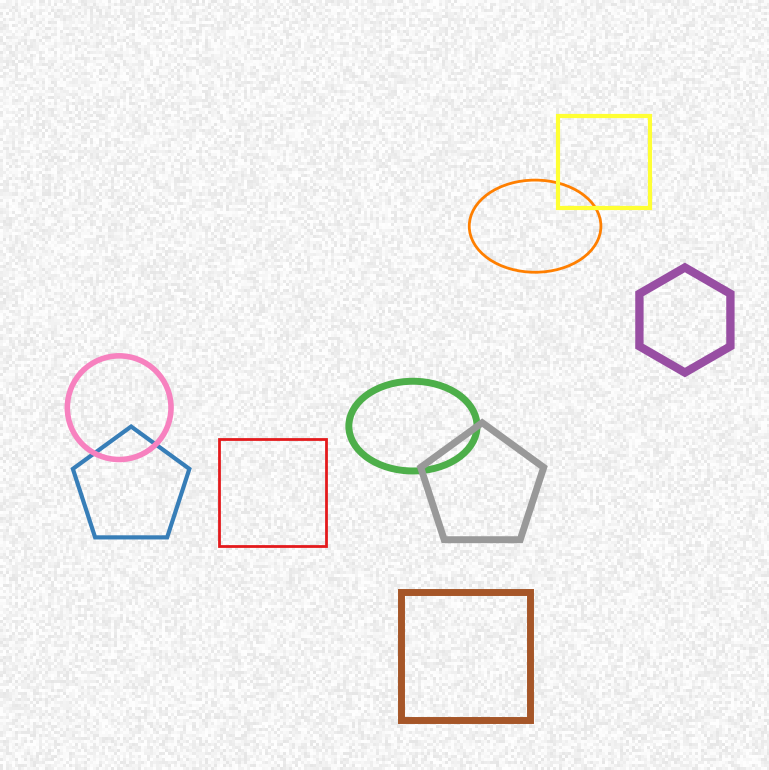[{"shape": "square", "thickness": 1, "radius": 0.35, "center": [0.354, 0.361]}, {"shape": "pentagon", "thickness": 1.5, "radius": 0.4, "center": [0.17, 0.366]}, {"shape": "oval", "thickness": 2.5, "radius": 0.42, "center": [0.536, 0.447]}, {"shape": "hexagon", "thickness": 3, "radius": 0.34, "center": [0.889, 0.584]}, {"shape": "oval", "thickness": 1, "radius": 0.43, "center": [0.695, 0.706]}, {"shape": "square", "thickness": 1.5, "radius": 0.3, "center": [0.785, 0.789]}, {"shape": "square", "thickness": 2.5, "radius": 0.42, "center": [0.605, 0.148]}, {"shape": "circle", "thickness": 2, "radius": 0.34, "center": [0.155, 0.471]}, {"shape": "pentagon", "thickness": 2.5, "radius": 0.42, "center": [0.626, 0.367]}]